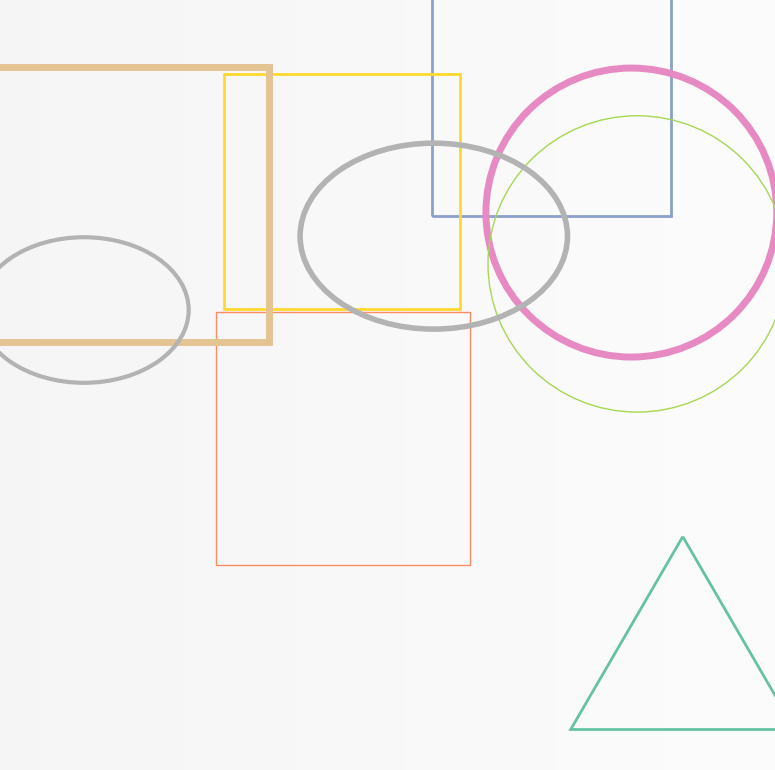[{"shape": "triangle", "thickness": 1, "radius": 0.84, "center": [0.881, 0.136]}, {"shape": "square", "thickness": 0.5, "radius": 0.82, "center": [0.443, 0.431]}, {"shape": "square", "thickness": 1, "radius": 0.77, "center": [0.711, 0.873]}, {"shape": "circle", "thickness": 2.5, "radius": 0.94, "center": [0.815, 0.724]}, {"shape": "circle", "thickness": 0.5, "radius": 0.96, "center": [0.822, 0.657]}, {"shape": "square", "thickness": 1, "radius": 0.76, "center": [0.441, 0.751]}, {"shape": "square", "thickness": 2.5, "radius": 0.89, "center": [0.169, 0.735]}, {"shape": "oval", "thickness": 1.5, "radius": 0.68, "center": [0.108, 0.597]}, {"shape": "oval", "thickness": 2, "radius": 0.86, "center": [0.56, 0.693]}]